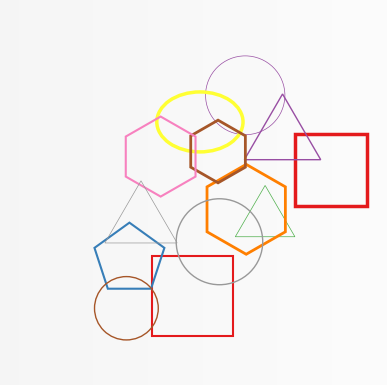[{"shape": "square", "thickness": 2.5, "radius": 0.46, "center": [0.855, 0.558]}, {"shape": "square", "thickness": 1.5, "radius": 0.52, "center": [0.496, 0.231]}, {"shape": "pentagon", "thickness": 1.5, "radius": 0.47, "center": [0.334, 0.327]}, {"shape": "triangle", "thickness": 0.5, "radius": 0.44, "center": [0.684, 0.43]}, {"shape": "triangle", "thickness": 1, "radius": 0.57, "center": [0.729, 0.642]}, {"shape": "circle", "thickness": 0.5, "radius": 0.51, "center": [0.633, 0.752]}, {"shape": "hexagon", "thickness": 2, "radius": 0.58, "center": [0.635, 0.456]}, {"shape": "oval", "thickness": 2.5, "radius": 0.56, "center": [0.516, 0.683]}, {"shape": "circle", "thickness": 1, "radius": 0.41, "center": [0.326, 0.199]}, {"shape": "hexagon", "thickness": 2, "radius": 0.41, "center": [0.563, 0.607]}, {"shape": "hexagon", "thickness": 1.5, "radius": 0.52, "center": [0.415, 0.593]}, {"shape": "circle", "thickness": 1, "radius": 0.56, "center": [0.566, 0.372]}, {"shape": "triangle", "thickness": 0.5, "radius": 0.54, "center": [0.364, 0.423]}]